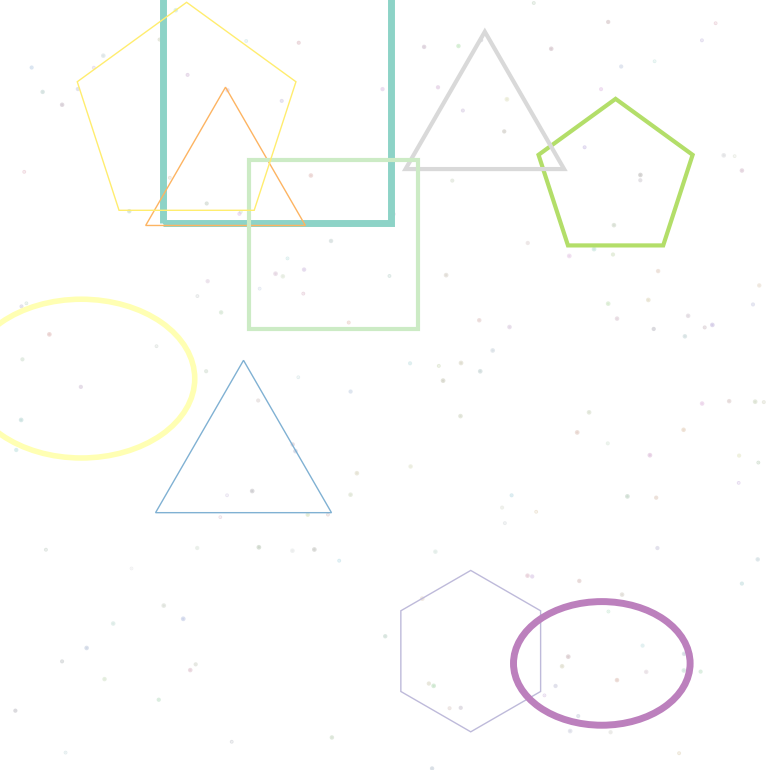[{"shape": "square", "thickness": 2.5, "radius": 0.74, "center": [0.36, 0.858]}, {"shape": "oval", "thickness": 2, "radius": 0.74, "center": [0.106, 0.508]}, {"shape": "hexagon", "thickness": 0.5, "radius": 0.52, "center": [0.611, 0.154]}, {"shape": "triangle", "thickness": 0.5, "radius": 0.66, "center": [0.316, 0.4]}, {"shape": "triangle", "thickness": 0.5, "radius": 0.6, "center": [0.293, 0.767]}, {"shape": "pentagon", "thickness": 1.5, "radius": 0.53, "center": [0.799, 0.766]}, {"shape": "triangle", "thickness": 1.5, "radius": 0.59, "center": [0.63, 0.84]}, {"shape": "oval", "thickness": 2.5, "radius": 0.57, "center": [0.782, 0.138]}, {"shape": "square", "thickness": 1.5, "radius": 0.55, "center": [0.433, 0.683]}, {"shape": "pentagon", "thickness": 0.5, "radius": 0.75, "center": [0.242, 0.848]}]